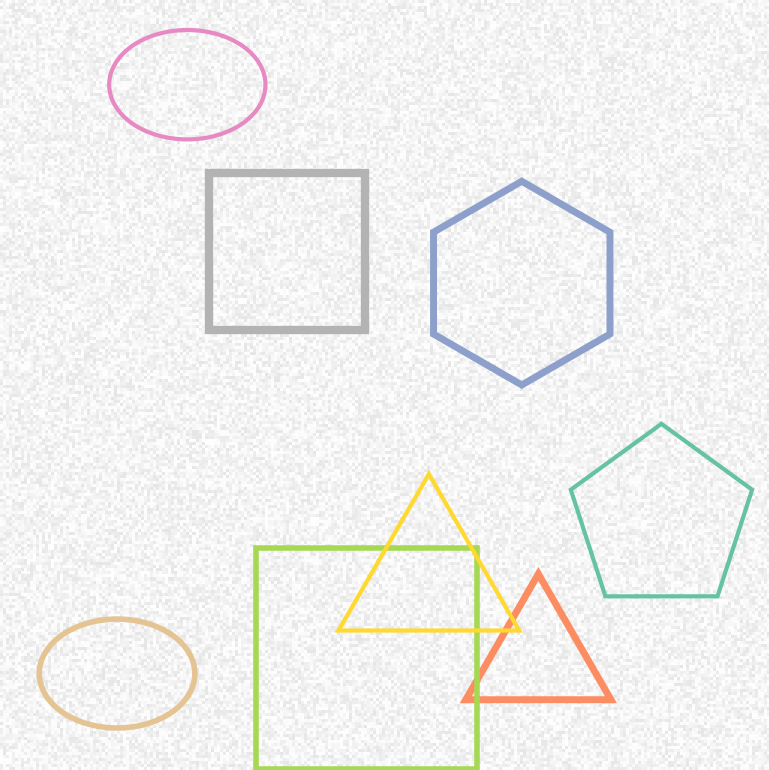[{"shape": "pentagon", "thickness": 1.5, "radius": 0.62, "center": [0.859, 0.326]}, {"shape": "triangle", "thickness": 2.5, "radius": 0.54, "center": [0.699, 0.146]}, {"shape": "hexagon", "thickness": 2.5, "radius": 0.66, "center": [0.678, 0.632]}, {"shape": "oval", "thickness": 1.5, "radius": 0.51, "center": [0.243, 0.89]}, {"shape": "square", "thickness": 2, "radius": 0.72, "center": [0.476, 0.145]}, {"shape": "triangle", "thickness": 1.5, "radius": 0.68, "center": [0.557, 0.249]}, {"shape": "oval", "thickness": 2, "radius": 0.51, "center": [0.152, 0.125]}, {"shape": "square", "thickness": 3, "radius": 0.51, "center": [0.373, 0.673]}]